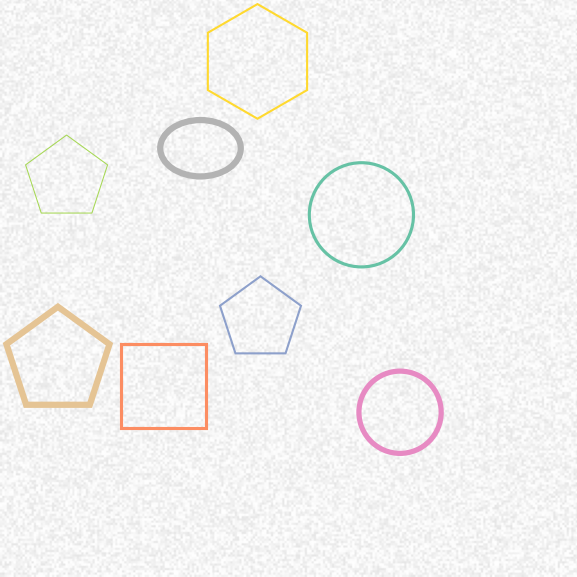[{"shape": "circle", "thickness": 1.5, "radius": 0.45, "center": [0.626, 0.627]}, {"shape": "square", "thickness": 1.5, "radius": 0.36, "center": [0.283, 0.331]}, {"shape": "pentagon", "thickness": 1, "radius": 0.37, "center": [0.451, 0.447]}, {"shape": "circle", "thickness": 2.5, "radius": 0.36, "center": [0.693, 0.285]}, {"shape": "pentagon", "thickness": 0.5, "radius": 0.37, "center": [0.115, 0.691]}, {"shape": "hexagon", "thickness": 1, "radius": 0.5, "center": [0.446, 0.893]}, {"shape": "pentagon", "thickness": 3, "radius": 0.47, "center": [0.1, 0.374]}, {"shape": "oval", "thickness": 3, "radius": 0.35, "center": [0.347, 0.742]}]